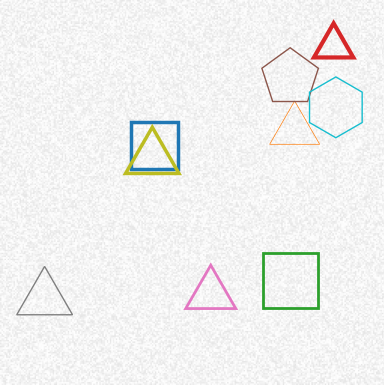[{"shape": "square", "thickness": 2.5, "radius": 0.31, "center": [0.401, 0.622]}, {"shape": "triangle", "thickness": 0.5, "radius": 0.38, "center": [0.765, 0.663]}, {"shape": "square", "thickness": 2, "radius": 0.36, "center": [0.754, 0.271]}, {"shape": "triangle", "thickness": 3, "radius": 0.3, "center": [0.867, 0.88]}, {"shape": "pentagon", "thickness": 1, "radius": 0.39, "center": [0.754, 0.799]}, {"shape": "triangle", "thickness": 2, "radius": 0.38, "center": [0.547, 0.236]}, {"shape": "triangle", "thickness": 1, "radius": 0.42, "center": [0.116, 0.224]}, {"shape": "triangle", "thickness": 2.5, "radius": 0.4, "center": [0.396, 0.589]}, {"shape": "hexagon", "thickness": 1, "radius": 0.39, "center": [0.872, 0.721]}]